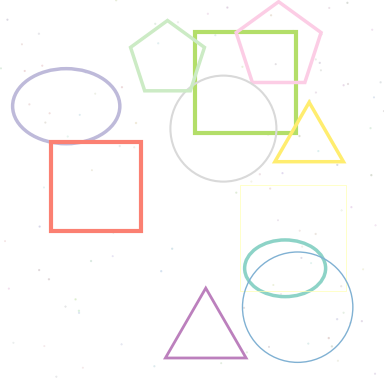[{"shape": "oval", "thickness": 2.5, "radius": 0.53, "center": [0.741, 0.303]}, {"shape": "square", "thickness": 0.5, "radius": 0.69, "center": [0.761, 0.381]}, {"shape": "oval", "thickness": 2.5, "radius": 0.7, "center": [0.172, 0.724]}, {"shape": "square", "thickness": 3, "radius": 0.58, "center": [0.249, 0.516]}, {"shape": "circle", "thickness": 1, "radius": 0.72, "center": [0.773, 0.202]}, {"shape": "square", "thickness": 3, "radius": 0.66, "center": [0.638, 0.787]}, {"shape": "pentagon", "thickness": 2.5, "radius": 0.58, "center": [0.724, 0.88]}, {"shape": "circle", "thickness": 1.5, "radius": 0.69, "center": [0.58, 0.666]}, {"shape": "triangle", "thickness": 2, "radius": 0.6, "center": [0.534, 0.131]}, {"shape": "pentagon", "thickness": 2.5, "radius": 0.5, "center": [0.435, 0.846]}, {"shape": "triangle", "thickness": 2.5, "radius": 0.51, "center": [0.803, 0.631]}]